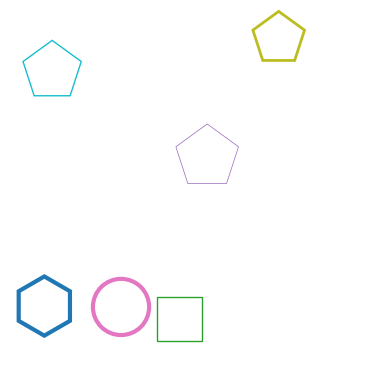[{"shape": "hexagon", "thickness": 3, "radius": 0.38, "center": [0.115, 0.205]}, {"shape": "square", "thickness": 1, "radius": 0.29, "center": [0.467, 0.171]}, {"shape": "pentagon", "thickness": 0.5, "radius": 0.43, "center": [0.538, 0.592]}, {"shape": "circle", "thickness": 3, "radius": 0.37, "center": [0.314, 0.203]}, {"shape": "pentagon", "thickness": 2, "radius": 0.35, "center": [0.724, 0.9]}, {"shape": "pentagon", "thickness": 1, "radius": 0.4, "center": [0.135, 0.816]}]